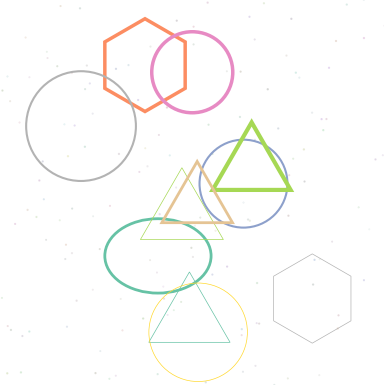[{"shape": "oval", "thickness": 2, "radius": 0.69, "center": [0.41, 0.335]}, {"shape": "triangle", "thickness": 0.5, "radius": 0.61, "center": [0.492, 0.172]}, {"shape": "hexagon", "thickness": 2.5, "radius": 0.6, "center": [0.377, 0.831]}, {"shape": "circle", "thickness": 1.5, "radius": 0.57, "center": [0.632, 0.523]}, {"shape": "circle", "thickness": 2.5, "radius": 0.53, "center": [0.499, 0.812]}, {"shape": "triangle", "thickness": 0.5, "radius": 0.62, "center": [0.472, 0.44]}, {"shape": "triangle", "thickness": 3, "radius": 0.58, "center": [0.654, 0.565]}, {"shape": "circle", "thickness": 0.5, "radius": 0.64, "center": [0.515, 0.137]}, {"shape": "triangle", "thickness": 2, "radius": 0.53, "center": [0.512, 0.475]}, {"shape": "hexagon", "thickness": 0.5, "radius": 0.58, "center": [0.811, 0.225]}, {"shape": "circle", "thickness": 1.5, "radius": 0.71, "center": [0.21, 0.672]}]